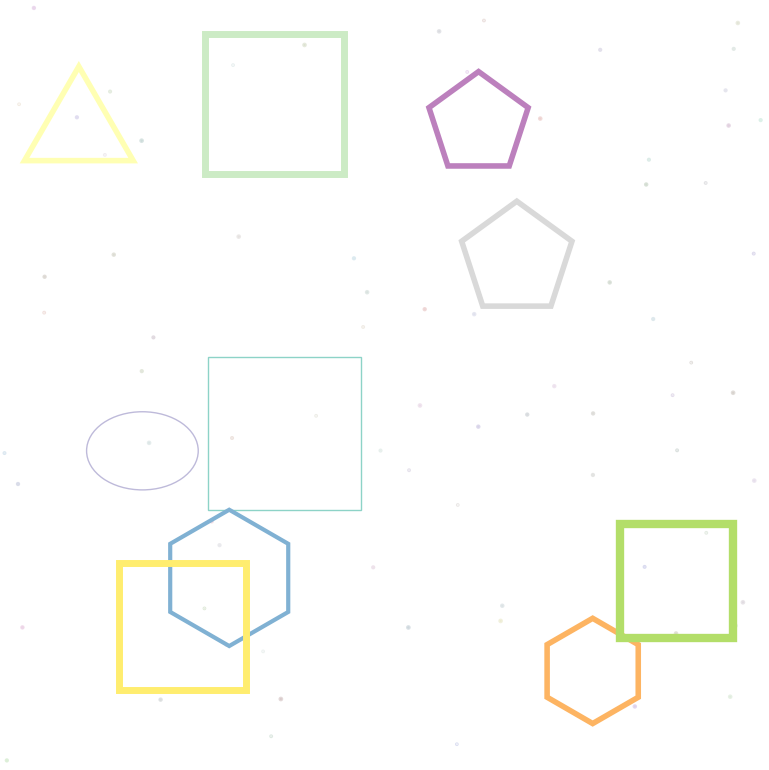[{"shape": "square", "thickness": 0.5, "radius": 0.5, "center": [0.37, 0.437]}, {"shape": "triangle", "thickness": 2, "radius": 0.41, "center": [0.102, 0.832]}, {"shape": "oval", "thickness": 0.5, "radius": 0.36, "center": [0.185, 0.415]}, {"shape": "hexagon", "thickness": 1.5, "radius": 0.44, "center": [0.298, 0.249]}, {"shape": "hexagon", "thickness": 2, "radius": 0.34, "center": [0.77, 0.129]}, {"shape": "square", "thickness": 3, "radius": 0.37, "center": [0.878, 0.246]}, {"shape": "pentagon", "thickness": 2, "radius": 0.38, "center": [0.671, 0.663]}, {"shape": "pentagon", "thickness": 2, "radius": 0.34, "center": [0.622, 0.839]}, {"shape": "square", "thickness": 2.5, "radius": 0.45, "center": [0.356, 0.865]}, {"shape": "square", "thickness": 2.5, "radius": 0.41, "center": [0.237, 0.187]}]